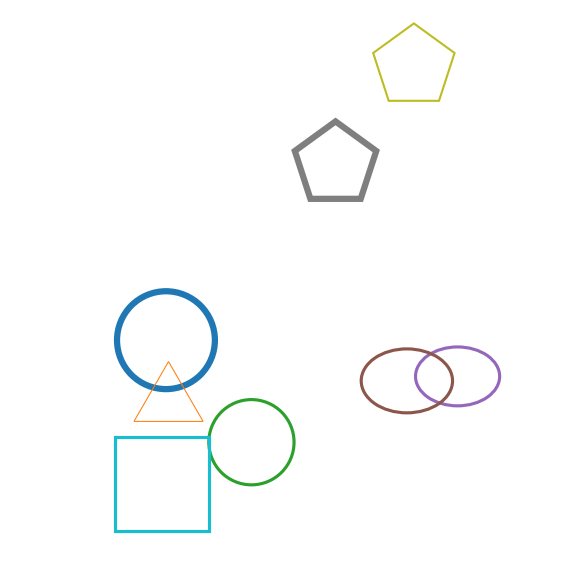[{"shape": "circle", "thickness": 3, "radius": 0.42, "center": [0.287, 0.41]}, {"shape": "triangle", "thickness": 0.5, "radius": 0.35, "center": [0.292, 0.304]}, {"shape": "circle", "thickness": 1.5, "radius": 0.37, "center": [0.435, 0.233]}, {"shape": "oval", "thickness": 1.5, "radius": 0.36, "center": [0.792, 0.347]}, {"shape": "oval", "thickness": 1.5, "radius": 0.4, "center": [0.705, 0.34]}, {"shape": "pentagon", "thickness": 3, "radius": 0.37, "center": [0.581, 0.715]}, {"shape": "pentagon", "thickness": 1, "radius": 0.37, "center": [0.717, 0.884]}, {"shape": "square", "thickness": 1.5, "radius": 0.41, "center": [0.28, 0.161]}]